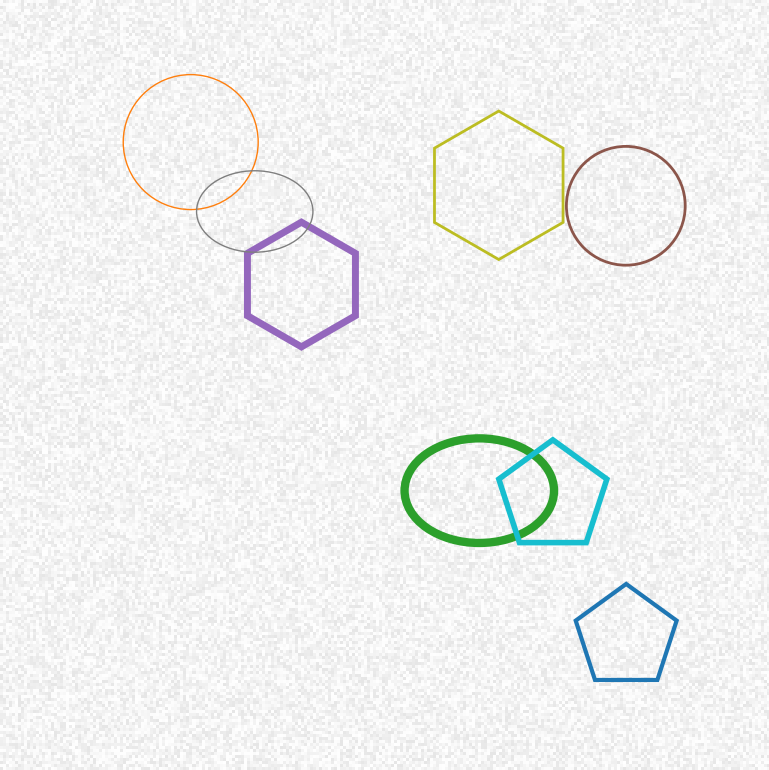[{"shape": "pentagon", "thickness": 1.5, "radius": 0.34, "center": [0.813, 0.173]}, {"shape": "circle", "thickness": 0.5, "radius": 0.44, "center": [0.248, 0.815]}, {"shape": "oval", "thickness": 3, "radius": 0.49, "center": [0.622, 0.363]}, {"shape": "hexagon", "thickness": 2.5, "radius": 0.4, "center": [0.391, 0.63]}, {"shape": "circle", "thickness": 1, "radius": 0.39, "center": [0.813, 0.733]}, {"shape": "oval", "thickness": 0.5, "radius": 0.38, "center": [0.331, 0.725]}, {"shape": "hexagon", "thickness": 1, "radius": 0.48, "center": [0.648, 0.759]}, {"shape": "pentagon", "thickness": 2, "radius": 0.37, "center": [0.718, 0.355]}]